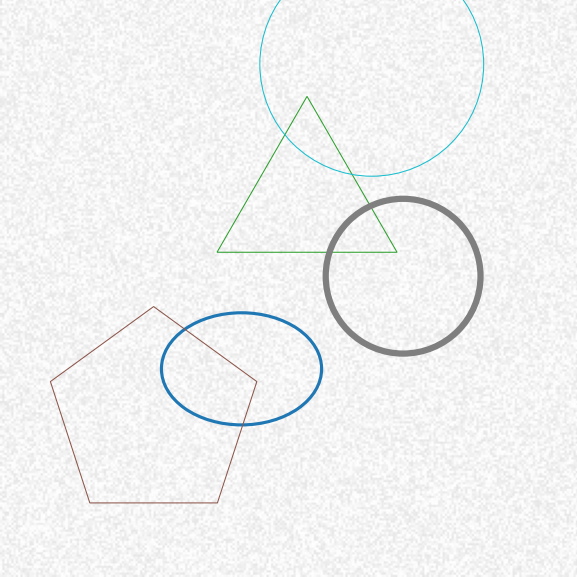[{"shape": "oval", "thickness": 1.5, "radius": 0.69, "center": [0.418, 0.36]}, {"shape": "triangle", "thickness": 0.5, "radius": 0.9, "center": [0.532, 0.652]}, {"shape": "pentagon", "thickness": 0.5, "radius": 0.94, "center": [0.266, 0.28]}, {"shape": "circle", "thickness": 3, "radius": 0.67, "center": [0.698, 0.521]}, {"shape": "circle", "thickness": 0.5, "radius": 0.97, "center": [0.644, 0.888]}]